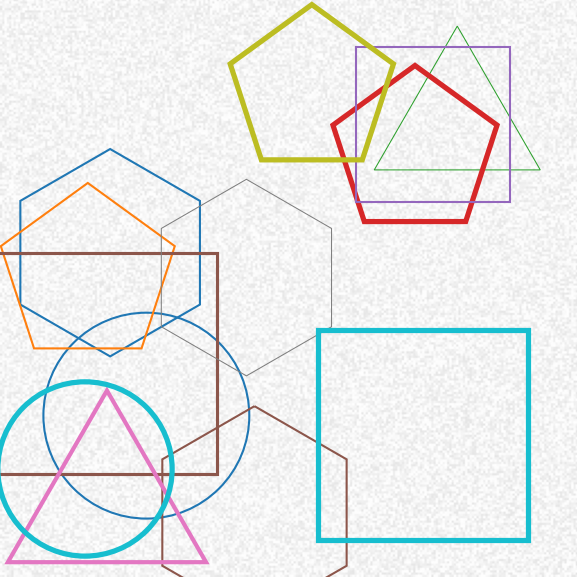[{"shape": "circle", "thickness": 1, "radius": 0.89, "center": [0.253, 0.279]}, {"shape": "hexagon", "thickness": 1, "radius": 0.9, "center": [0.191, 0.562]}, {"shape": "pentagon", "thickness": 1, "radius": 0.79, "center": [0.152, 0.524]}, {"shape": "triangle", "thickness": 0.5, "radius": 0.83, "center": [0.792, 0.788]}, {"shape": "pentagon", "thickness": 2.5, "radius": 0.75, "center": [0.719, 0.736]}, {"shape": "square", "thickness": 1, "radius": 0.67, "center": [0.749, 0.784]}, {"shape": "hexagon", "thickness": 1, "radius": 0.92, "center": [0.441, 0.112]}, {"shape": "square", "thickness": 1.5, "radius": 0.96, "center": [0.185, 0.37]}, {"shape": "triangle", "thickness": 2, "radius": 0.99, "center": [0.185, 0.125]}, {"shape": "hexagon", "thickness": 0.5, "radius": 0.85, "center": [0.427, 0.518]}, {"shape": "pentagon", "thickness": 2.5, "radius": 0.74, "center": [0.54, 0.843]}, {"shape": "circle", "thickness": 2.5, "radius": 0.75, "center": [0.147, 0.187]}, {"shape": "square", "thickness": 2.5, "radius": 0.91, "center": [0.732, 0.247]}]